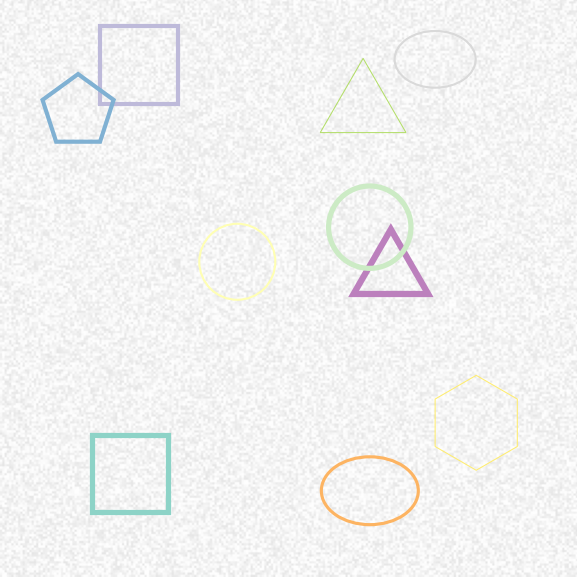[{"shape": "square", "thickness": 2.5, "radius": 0.33, "center": [0.225, 0.179]}, {"shape": "circle", "thickness": 1, "radius": 0.33, "center": [0.411, 0.546]}, {"shape": "square", "thickness": 2, "radius": 0.34, "center": [0.241, 0.887]}, {"shape": "pentagon", "thickness": 2, "radius": 0.32, "center": [0.135, 0.806]}, {"shape": "oval", "thickness": 1.5, "radius": 0.42, "center": [0.64, 0.149]}, {"shape": "triangle", "thickness": 0.5, "radius": 0.43, "center": [0.629, 0.812]}, {"shape": "oval", "thickness": 1, "radius": 0.35, "center": [0.754, 0.896]}, {"shape": "triangle", "thickness": 3, "radius": 0.37, "center": [0.677, 0.527]}, {"shape": "circle", "thickness": 2.5, "radius": 0.36, "center": [0.64, 0.606]}, {"shape": "hexagon", "thickness": 0.5, "radius": 0.41, "center": [0.825, 0.267]}]